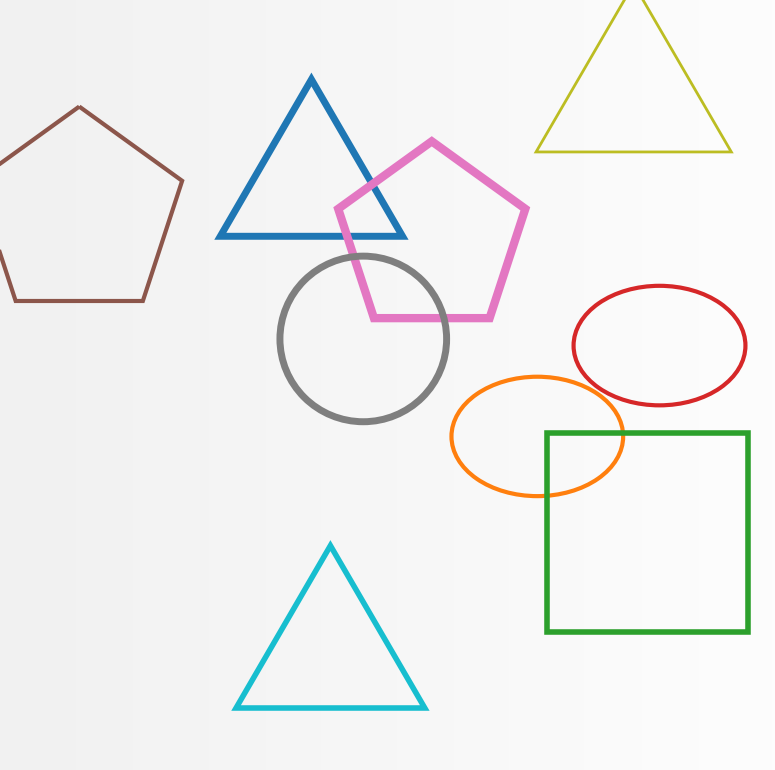[{"shape": "triangle", "thickness": 2.5, "radius": 0.68, "center": [0.402, 0.761]}, {"shape": "oval", "thickness": 1.5, "radius": 0.55, "center": [0.693, 0.433]}, {"shape": "square", "thickness": 2, "radius": 0.65, "center": [0.835, 0.308]}, {"shape": "oval", "thickness": 1.5, "radius": 0.55, "center": [0.851, 0.551]}, {"shape": "pentagon", "thickness": 1.5, "radius": 0.7, "center": [0.102, 0.722]}, {"shape": "pentagon", "thickness": 3, "radius": 0.63, "center": [0.557, 0.69]}, {"shape": "circle", "thickness": 2.5, "radius": 0.54, "center": [0.469, 0.56]}, {"shape": "triangle", "thickness": 1, "radius": 0.73, "center": [0.818, 0.875]}, {"shape": "triangle", "thickness": 2, "radius": 0.7, "center": [0.426, 0.151]}]